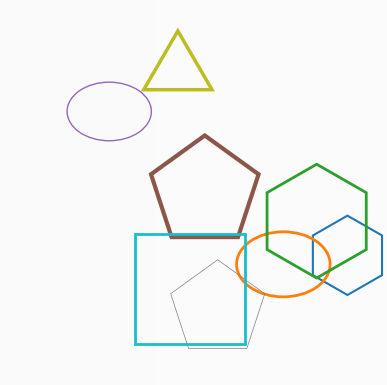[{"shape": "hexagon", "thickness": 1.5, "radius": 0.52, "center": [0.897, 0.337]}, {"shape": "oval", "thickness": 2, "radius": 0.6, "center": [0.731, 0.313]}, {"shape": "hexagon", "thickness": 2, "radius": 0.74, "center": [0.817, 0.426]}, {"shape": "oval", "thickness": 1, "radius": 0.54, "center": [0.282, 0.71]}, {"shape": "pentagon", "thickness": 3, "radius": 0.73, "center": [0.528, 0.502]}, {"shape": "pentagon", "thickness": 0.5, "radius": 0.64, "center": [0.562, 0.198]}, {"shape": "triangle", "thickness": 2.5, "radius": 0.51, "center": [0.459, 0.818]}, {"shape": "square", "thickness": 2, "radius": 0.71, "center": [0.49, 0.25]}]